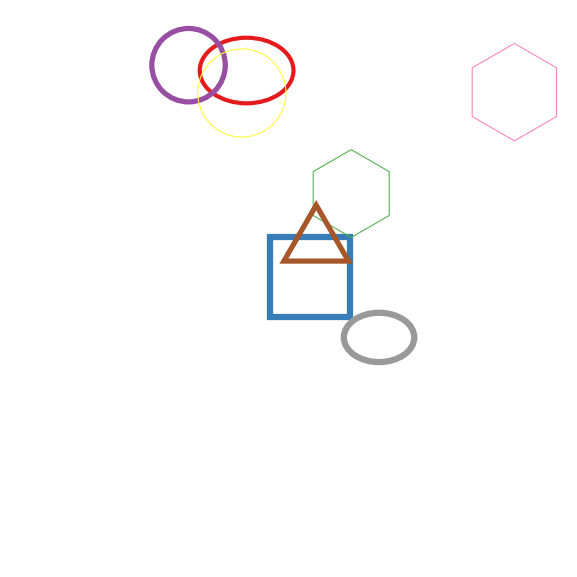[{"shape": "oval", "thickness": 2, "radius": 0.41, "center": [0.427, 0.877]}, {"shape": "square", "thickness": 3, "radius": 0.35, "center": [0.537, 0.52]}, {"shape": "hexagon", "thickness": 0.5, "radius": 0.38, "center": [0.608, 0.664]}, {"shape": "circle", "thickness": 2.5, "radius": 0.32, "center": [0.326, 0.886]}, {"shape": "circle", "thickness": 0.5, "radius": 0.38, "center": [0.419, 0.838]}, {"shape": "triangle", "thickness": 2.5, "radius": 0.32, "center": [0.548, 0.579]}, {"shape": "hexagon", "thickness": 0.5, "radius": 0.42, "center": [0.891, 0.84]}, {"shape": "oval", "thickness": 3, "radius": 0.31, "center": [0.656, 0.415]}]